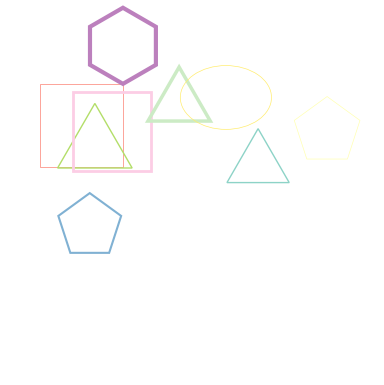[{"shape": "triangle", "thickness": 1, "radius": 0.47, "center": [0.67, 0.572]}, {"shape": "pentagon", "thickness": 0.5, "radius": 0.45, "center": [0.85, 0.66]}, {"shape": "square", "thickness": 0.5, "radius": 0.54, "center": [0.212, 0.674]}, {"shape": "pentagon", "thickness": 1.5, "radius": 0.43, "center": [0.233, 0.413]}, {"shape": "triangle", "thickness": 1, "radius": 0.56, "center": [0.246, 0.62]}, {"shape": "square", "thickness": 2, "radius": 0.51, "center": [0.291, 0.658]}, {"shape": "hexagon", "thickness": 3, "radius": 0.49, "center": [0.319, 0.881]}, {"shape": "triangle", "thickness": 2.5, "radius": 0.47, "center": [0.465, 0.732]}, {"shape": "oval", "thickness": 0.5, "radius": 0.59, "center": [0.587, 0.747]}]